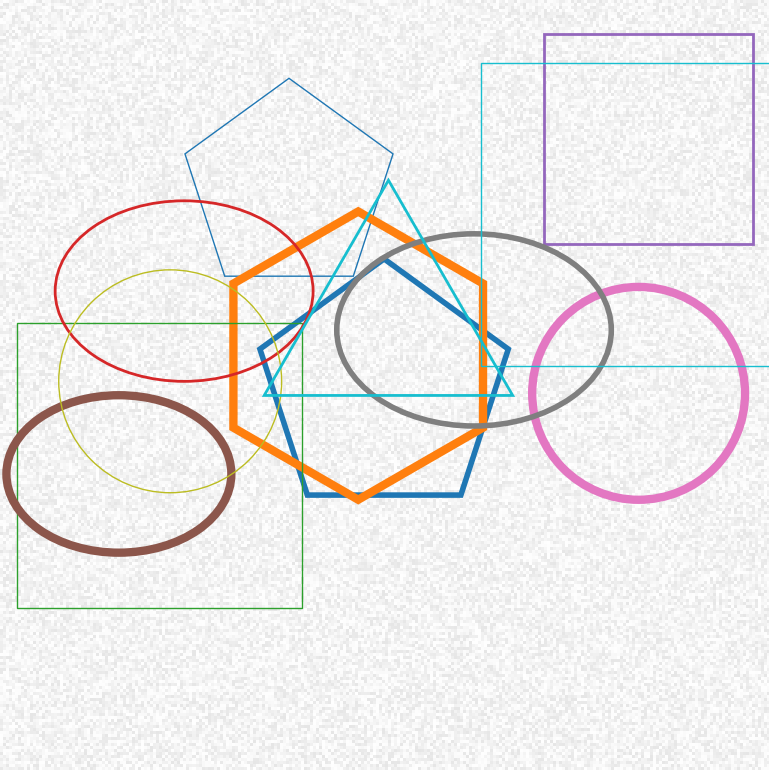[{"shape": "pentagon", "thickness": 2, "radius": 0.85, "center": [0.499, 0.494]}, {"shape": "pentagon", "thickness": 0.5, "radius": 0.71, "center": [0.375, 0.756]}, {"shape": "hexagon", "thickness": 3, "radius": 0.94, "center": [0.465, 0.538]}, {"shape": "square", "thickness": 0.5, "radius": 0.93, "center": [0.207, 0.396]}, {"shape": "oval", "thickness": 1, "radius": 0.84, "center": [0.239, 0.622]}, {"shape": "square", "thickness": 1, "radius": 0.68, "center": [0.842, 0.82]}, {"shape": "oval", "thickness": 3, "radius": 0.73, "center": [0.154, 0.384]}, {"shape": "circle", "thickness": 3, "radius": 0.69, "center": [0.829, 0.489]}, {"shape": "oval", "thickness": 2, "radius": 0.89, "center": [0.616, 0.572]}, {"shape": "circle", "thickness": 0.5, "radius": 0.72, "center": [0.221, 0.505]}, {"shape": "triangle", "thickness": 1, "radius": 0.93, "center": [0.504, 0.58]}, {"shape": "square", "thickness": 0.5, "radius": 0.98, "center": [0.821, 0.722]}]